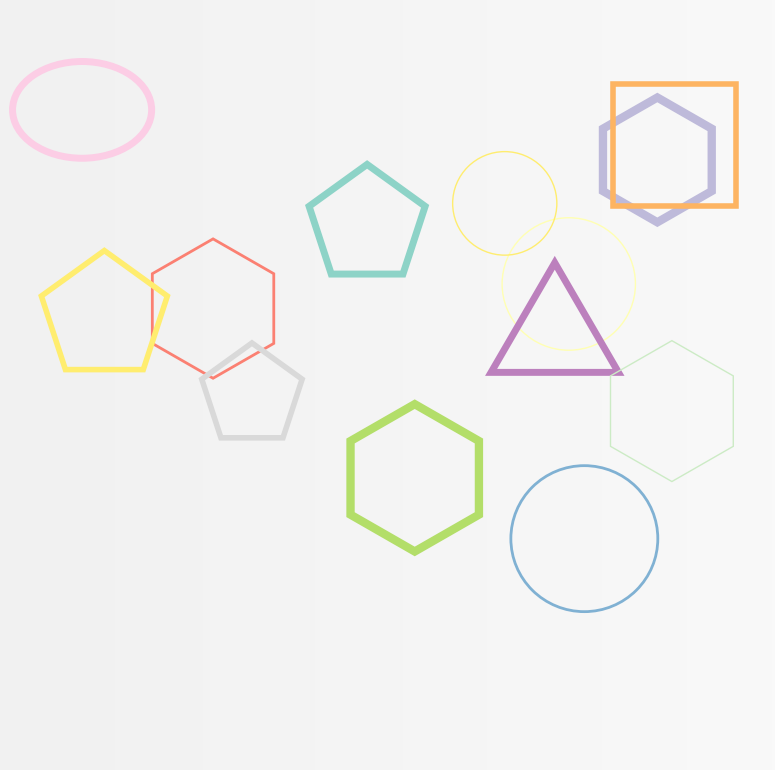[{"shape": "pentagon", "thickness": 2.5, "radius": 0.39, "center": [0.474, 0.708]}, {"shape": "circle", "thickness": 0.5, "radius": 0.43, "center": [0.734, 0.631]}, {"shape": "hexagon", "thickness": 3, "radius": 0.41, "center": [0.848, 0.792]}, {"shape": "hexagon", "thickness": 1, "radius": 0.45, "center": [0.275, 0.599]}, {"shape": "circle", "thickness": 1, "radius": 0.47, "center": [0.754, 0.3]}, {"shape": "square", "thickness": 2, "radius": 0.4, "center": [0.87, 0.811]}, {"shape": "hexagon", "thickness": 3, "radius": 0.48, "center": [0.535, 0.379]}, {"shape": "oval", "thickness": 2.5, "radius": 0.45, "center": [0.106, 0.857]}, {"shape": "pentagon", "thickness": 2, "radius": 0.34, "center": [0.325, 0.486]}, {"shape": "triangle", "thickness": 2.5, "radius": 0.47, "center": [0.716, 0.564]}, {"shape": "hexagon", "thickness": 0.5, "radius": 0.46, "center": [0.867, 0.466]}, {"shape": "circle", "thickness": 0.5, "radius": 0.34, "center": [0.651, 0.736]}, {"shape": "pentagon", "thickness": 2, "radius": 0.43, "center": [0.135, 0.589]}]